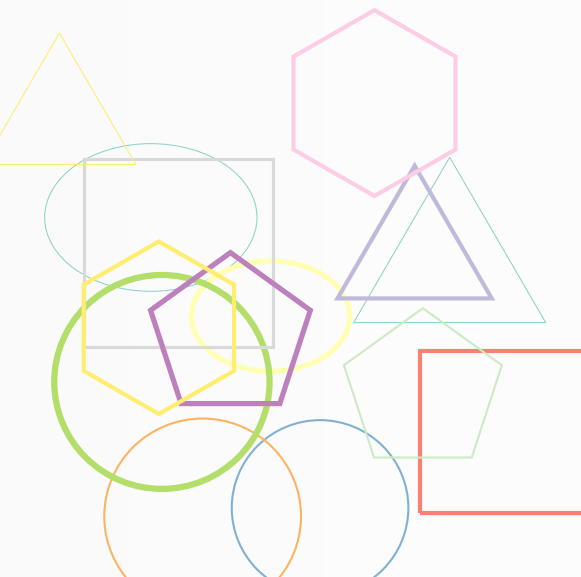[{"shape": "oval", "thickness": 0.5, "radius": 0.91, "center": [0.259, 0.623]}, {"shape": "triangle", "thickness": 0.5, "radius": 0.95, "center": [0.774, 0.536]}, {"shape": "oval", "thickness": 2.5, "radius": 0.68, "center": [0.466, 0.452]}, {"shape": "triangle", "thickness": 2, "radius": 0.77, "center": [0.713, 0.559]}, {"shape": "square", "thickness": 2, "radius": 0.7, "center": [0.863, 0.251]}, {"shape": "circle", "thickness": 1, "radius": 0.76, "center": [0.551, 0.12]}, {"shape": "circle", "thickness": 1, "radius": 0.85, "center": [0.349, 0.105]}, {"shape": "circle", "thickness": 3, "radius": 0.93, "center": [0.279, 0.338]}, {"shape": "hexagon", "thickness": 2, "radius": 0.8, "center": [0.644, 0.821]}, {"shape": "square", "thickness": 1.5, "radius": 0.81, "center": [0.307, 0.561]}, {"shape": "pentagon", "thickness": 2.5, "radius": 0.72, "center": [0.396, 0.417]}, {"shape": "pentagon", "thickness": 1, "radius": 0.71, "center": [0.728, 0.323]}, {"shape": "triangle", "thickness": 0.5, "radius": 0.76, "center": [0.102, 0.79]}, {"shape": "hexagon", "thickness": 2, "radius": 0.75, "center": [0.273, 0.432]}]